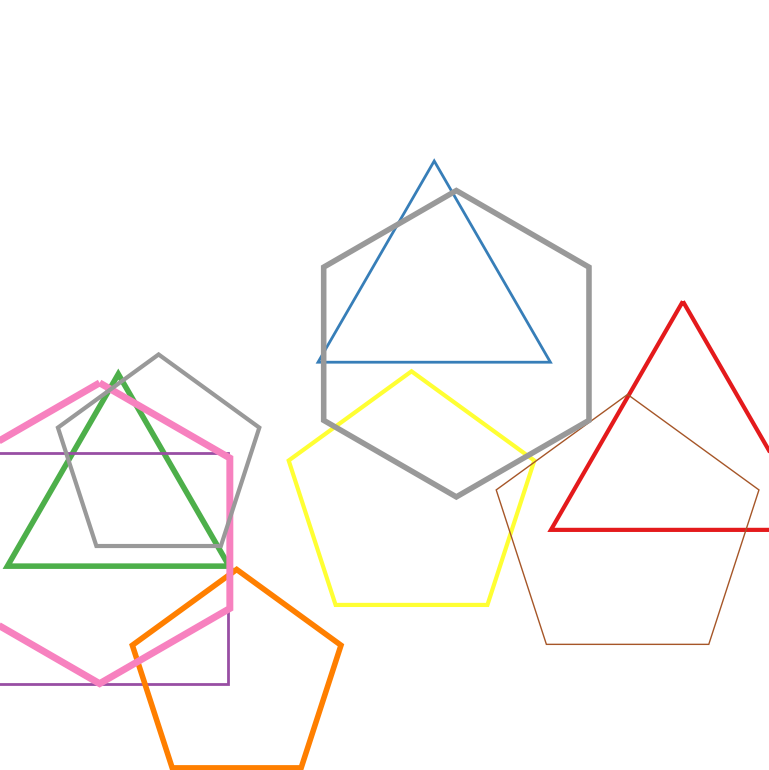[{"shape": "triangle", "thickness": 1.5, "radius": 0.99, "center": [0.887, 0.411]}, {"shape": "triangle", "thickness": 1, "radius": 0.87, "center": [0.564, 0.617]}, {"shape": "triangle", "thickness": 2, "radius": 0.83, "center": [0.154, 0.348]}, {"shape": "square", "thickness": 1, "radius": 0.75, "center": [0.145, 0.262]}, {"shape": "pentagon", "thickness": 2, "radius": 0.71, "center": [0.307, 0.118]}, {"shape": "pentagon", "thickness": 1.5, "radius": 0.84, "center": [0.534, 0.35]}, {"shape": "pentagon", "thickness": 0.5, "radius": 0.9, "center": [0.815, 0.308]}, {"shape": "hexagon", "thickness": 2.5, "radius": 0.98, "center": [0.129, 0.307]}, {"shape": "pentagon", "thickness": 1.5, "radius": 0.69, "center": [0.206, 0.402]}, {"shape": "hexagon", "thickness": 2, "radius": 0.99, "center": [0.593, 0.554]}]